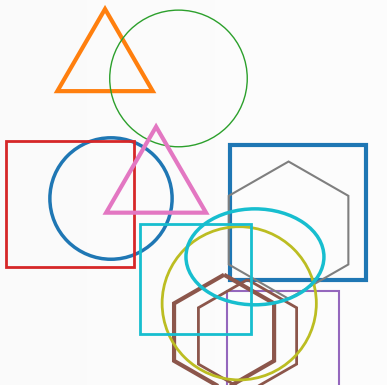[{"shape": "circle", "thickness": 2.5, "radius": 0.79, "center": [0.286, 0.484]}, {"shape": "square", "thickness": 3, "radius": 0.88, "center": [0.77, 0.449]}, {"shape": "triangle", "thickness": 3, "radius": 0.71, "center": [0.271, 0.834]}, {"shape": "circle", "thickness": 1, "radius": 0.89, "center": [0.461, 0.796]}, {"shape": "square", "thickness": 2, "radius": 0.82, "center": [0.181, 0.47]}, {"shape": "square", "thickness": 1.5, "radius": 0.72, "center": [0.73, 0.101]}, {"shape": "hexagon", "thickness": 2, "radius": 0.73, "center": [0.639, 0.127]}, {"shape": "hexagon", "thickness": 3, "radius": 0.75, "center": [0.578, 0.137]}, {"shape": "triangle", "thickness": 3, "radius": 0.74, "center": [0.403, 0.522]}, {"shape": "hexagon", "thickness": 1.5, "radius": 0.89, "center": [0.745, 0.402]}, {"shape": "circle", "thickness": 2, "radius": 0.99, "center": [0.617, 0.212]}, {"shape": "oval", "thickness": 2.5, "radius": 0.89, "center": [0.658, 0.333]}, {"shape": "square", "thickness": 2, "radius": 0.72, "center": [0.504, 0.275]}]